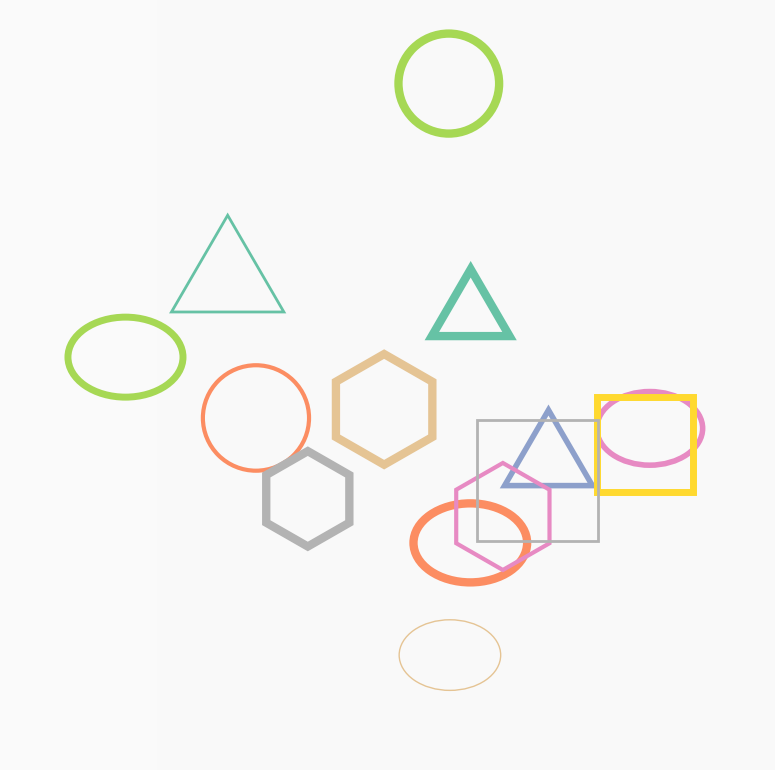[{"shape": "triangle", "thickness": 1, "radius": 0.42, "center": [0.294, 0.637]}, {"shape": "triangle", "thickness": 3, "radius": 0.29, "center": [0.607, 0.592]}, {"shape": "circle", "thickness": 1.5, "radius": 0.34, "center": [0.33, 0.457]}, {"shape": "oval", "thickness": 3, "radius": 0.37, "center": [0.607, 0.295]}, {"shape": "triangle", "thickness": 2, "radius": 0.33, "center": [0.708, 0.402]}, {"shape": "oval", "thickness": 2, "radius": 0.34, "center": [0.838, 0.444]}, {"shape": "hexagon", "thickness": 1.5, "radius": 0.35, "center": [0.649, 0.329]}, {"shape": "circle", "thickness": 3, "radius": 0.32, "center": [0.579, 0.891]}, {"shape": "oval", "thickness": 2.5, "radius": 0.37, "center": [0.162, 0.536]}, {"shape": "square", "thickness": 2.5, "radius": 0.31, "center": [0.832, 0.423]}, {"shape": "hexagon", "thickness": 3, "radius": 0.36, "center": [0.496, 0.468]}, {"shape": "oval", "thickness": 0.5, "radius": 0.33, "center": [0.581, 0.149]}, {"shape": "hexagon", "thickness": 3, "radius": 0.31, "center": [0.397, 0.352]}, {"shape": "square", "thickness": 1, "radius": 0.39, "center": [0.694, 0.376]}]